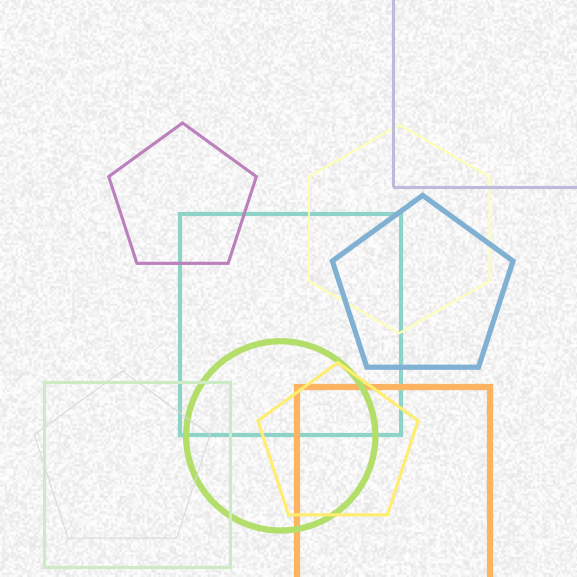[{"shape": "square", "thickness": 2, "radius": 0.96, "center": [0.503, 0.438]}, {"shape": "hexagon", "thickness": 1, "radius": 0.9, "center": [0.691, 0.603]}, {"shape": "square", "thickness": 1.5, "radius": 0.82, "center": [0.845, 0.839]}, {"shape": "pentagon", "thickness": 2.5, "radius": 0.82, "center": [0.732, 0.496]}, {"shape": "square", "thickness": 3, "radius": 0.84, "center": [0.682, 0.161]}, {"shape": "circle", "thickness": 3, "radius": 0.82, "center": [0.486, 0.244]}, {"shape": "pentagon", "thickness": 0.5, "radius": 0.8, "center": [0.212, 0.197]}, {"shape": "pentagon", "thickness": 1.5, "radius": 0.67, "center": [0.316, 0.652]}, {"shape": "square", "thickness": 1.5, "radius": 0.8, "center": [0.237, 0.177]}, {"shape": "pentagon", "thickness": 1.5, "radius": 0.73, "center": [0.585, 0.226]}]